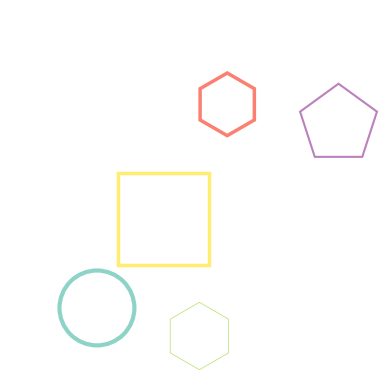[{"shape": "circle", "thickness": 3, "radius": 0.49, "center": [0.252, 0.2]}, {"shape": "hexagon", "thickness": 2.5, "radius": 0.41, "center": [0.59, 0.729]}, {"shape": "hexagon", "thickness": 0.5, "radius": 0.44, "center": [0.518, 0.127]}, {"shape": "pentagon", "thickness": 1.5, "radius": 0.52, "center": [0.879, 0.678]}, {"shape": "square", "thickness": 2.5, "radius": 0.59, "center": [0.425, 0.431]}]